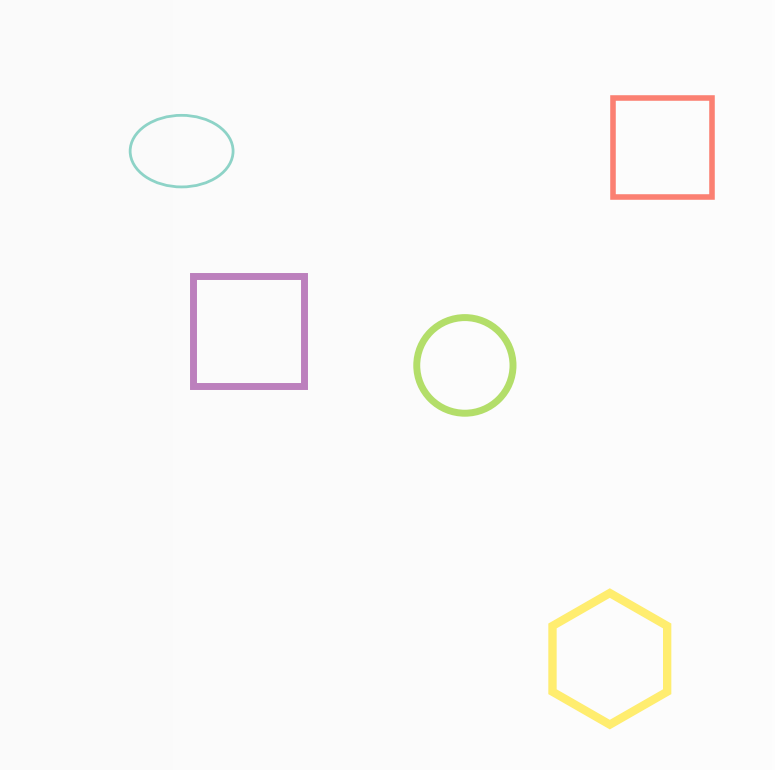[{"shape": "oval", "thickness": 1, "radius": 0.33, "center": [0.234, 0.804]}, {"shape": "square", "thickness": 2, "radius": 0.32, "center": [0.855, 0.808]}, {"shape": "circle", "thickness": 2.5, "radius": 0.31, "center": [0.6, 0.525]}, {"shape": "square", "thickness": 2.5, "radius": 0.36, "center": [0.321, 0.57]}, {"shape": "hexagon", "thickness": 3, "radius": 0.43, "center": [0.787, 0.144]}]